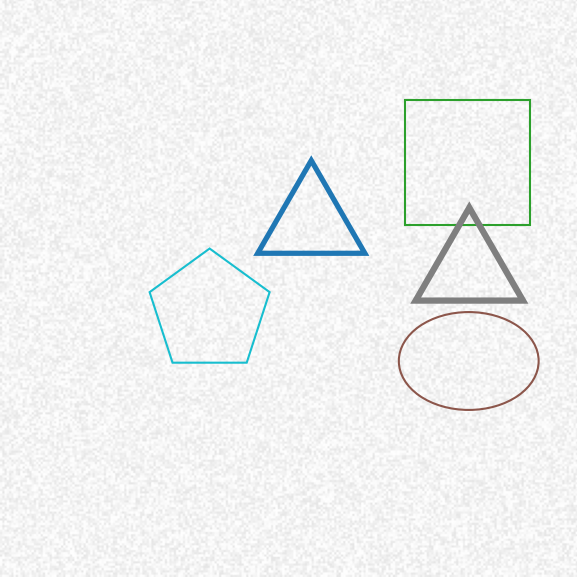[{"shape": "triangle", "thickness": 2.5, "radius": 0.54, "center": [0.539, 0.614]}, {"shape": "square", "thickness": 1, "radius": 0.54, "center": [0.809, 0.718]}, {"shape": "oval", "thickness": 1, "radius": 0.61, "center": [0.812, 0.374]}, {"shape": "triangle", "thickness": 3, "radius": 0.54, "center": [0.813, 0.532]}, {"shape": "pentagon", "thickness": 1, "radius": 0.55, "center": [0.363, 0.46]}]